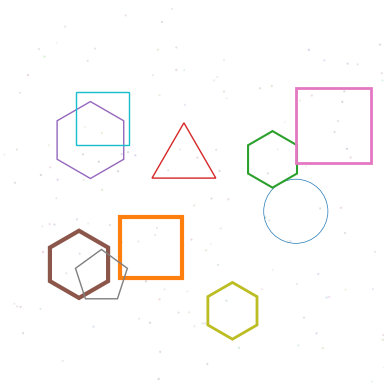[{"shape": "circle", "thickness": 0.5, "radius": 0.42, "center": [0.768, 0.451]}, {"shape": "square", "thickness": 3, "radius": 0.4, "center": [0.392, 0.356]}, {"shape": "hexagon", "thickness": 1.5, "radius": 0.37, "center": [0.708, 0.586]}, {"shape": "triangle", "thickness": 1, "radius": 0.48, "center": [0.478, 0.585]}, {"shape": "hexagon", "thickness": 1, "radius": 0.5, "center": [0.235, 0.636]}, {"shape": "hexagon", "thickness": 3, "radius": 0.44, "center": [0.205, 0.313]}, {"shape": "square", "thickness": 2, "radius": 0.49, "center": [0.866, 0.675]}, {"shape": "pentagon", "thickness": 1, "radius": 0.35, "center": [0.263, 0.281]}, {"shape": "hexagon", "thickness": 2, "radius": 0.37, "center": [0.604, 0.193]}, {"shape": "square", "thickness": 1, "radius": 0.34, "center": [0.267, 0.693]}]